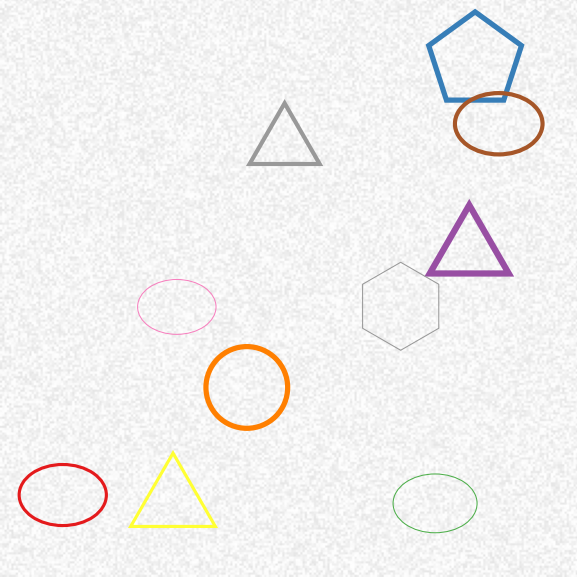[{"shape": "oval", "thickness": 1.5, "radius": 0.38, "center": [0.109, 0.142]}, {"shape": "pentagon", "thickness": 2.5, "radius": 0.42, "center": [0.823, 0.894]}, {"shape": "oval", "thickness": 0.5, "radius": 0.36, "center": [0.753, 0.128]}, {"shape": "triangle", "thickness": 3, "radius": 0.39, "center": [0.813, 0.565]}, {"shape": "circle", "thickness": 2.5, "radius": 0.35, "center": [0.427, 0.328]}, {"shape": "triangle", "thickness": 1.5, "radius": 0.42, "center": [0.3, 0.13]}, {"shape": "oval", "thickness": 2, "radius": 0.38, "center": [0.864, 0.785]}, {"shape": "oval", "thickness": 0.5, "radius": 0.34, "center": [0.306, 0.468]}, {"shape": "triangle", "thickness": 2, "radius": 0.35, "center": [0.493, 0.75]}, {"shape": "hexagon", "thickness": 0.5, "radius": 0.38, "center": [0.694, 0.469]}]